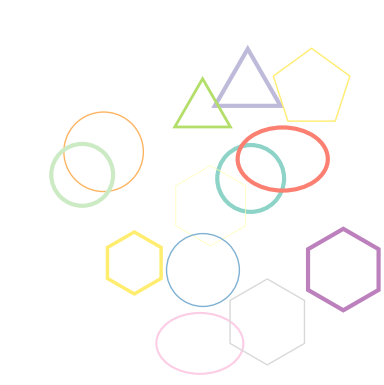[{"shape": "circle", "thickness": 3, "radius": 0.43, "center": [0.651, 0.536]}, {"shape": "hexagon", "thickness": 0.5, "radius": 0.52, "center": [0.547, 0.466]}, {"shape": "triangle", "thickness": 3, "radius": 0.49, "center": [0.643, 0.774]}, {"shape": "oval", "thickness": 3, "radius": 0.59, "center": [0.734, 0.587]}, {"shape": "circle", "thickness": 1, "radius": 0.47, "center": [0.527, 0.299]}, {"shape": "circle", "thickness": 1, "radius": 0.52, "center": [0.269, 0.606]}, {"shape": "triangle", "thickness": 2, "radius": 0.42, "center": [0.526, 0.712]}, {"shape": "oval", "thickness": 1.5, "radius": 0.56, "center": [0.519, 0.108]}, {"shape": "hexagon", "thickness": 1, "radius": 0.56, "center": [0.694, 0.164]}, {"shape": "hexagon", "thickness": 3, "radius": 0.53, "center": [0.892, 0.3]}, {"shape": "circle", "thickness": 3, "radius": 0.4, "center": [0.214, 0.546]}, {"shape": "hexagon", "thickness": 2.5, "radius": 0.4, "center": [0.349, 0.317]}, {"shape": "pentagon", "thickness": 1, "radius": 0.52, "center": [0.809, 0.77]}]